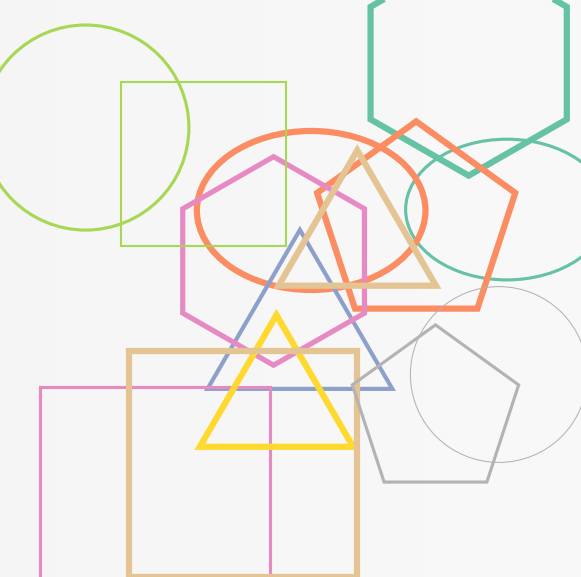[{"shape": "hexagon", "thickness": 3, "radius": 0.97, "center": [0.806, 0.89]}, {"shape": "oval", "thickness": 1.5, "radius": 0.87, "center": [0.872, 0.636]}, {"shape": "pentagon", "thickness": 3, "radius": 0.9, "center": [0.716, 0.61]}, {"shape": "oval", "thickness": 3, "radius": 0.98, "center": [0.535, 0.635]}, {"shape": "triangle", "thickness": 2, "radius": 0.92, "center": [0.516, 0.418]}, {"shape": "square", "thickness": 1.5, "radius": 0.99, "center": [0.267, 0.131]}, {"shape": "hexagon", "thickness": 2.5, "radius": 0.9, "center": [0.471, 0.547]}, {"shape": "circle", "thickness": 1.5, "radius": 0.89, "center": [0.147, 0.778]}, {"shape": "square", "thickness": 1, "radius": 0.71, "center": [0.349, 0.715]}, {"shape": "triangle", "thickness": 3, "radius": 0.76, "center": [0.476, 0.302]}, {"shape": "square", "thickness": 3, "radius": 0.98, "center": [0.419, 0.196]}, {"shape": "triangle", "thickness": 3, "radius": 0.78, "center": [0.615, 0.583]}, {"shape": "circle", "thickness": 0.5, "radius": 0.76, "center": [0.858, 0.351]}, {"shape": "pentagon", "thickness": 1.5, "radius": 0.75, "center": [0.749, 0.286]}]